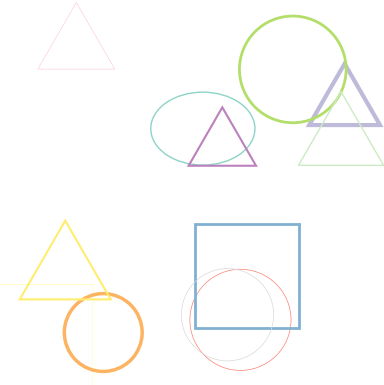[{"shape": "oval", "thickness": 1, "radius": 0.68, "center": [0.527, 0.666]}, {"shape": "square", "thickness": 0.5, "radius": 0.67, "center": [0.105, 0.128]}, {"shape": "triangle", "thickness": 3, "radius": 0.53, "center": [0.895, 0.728]}, {"shape": "circle", "thickness": 0.5, "radius": 0.66, "center": [0.625, 0.169]}, {"shape": "square", "thickness": 2, "radius": 0.68, "center": [0.641, 0.283]}, {"shape": "circle", "thickness": 2.5, "radius": 0.51, "center": [0.268, 0.136]}, {"shape": "circle", "thickness": 2, "radius": 0.69, "center": [0.76, 0.82]}, {"shape": "triangle", "thickness": 0.5, "radius": 0.58, "center": [0.198, 0.878]}, {"shape": "circle", "thickness": 0.5, "radius": 0.6, "center": [0.591, 0.183]}, {"shape": "triangle", "thickness": 1.5, "radius": 0.51, "center": [0.577, 0.62]}, {"shape": "triangle", "thickness": 1, "radius": 0.64, "center": [0.886, 0.634]}, {"shape": "triangle", "thickness": 1.5, "radius": 0.68, "center": [0.169, 0.291]}]